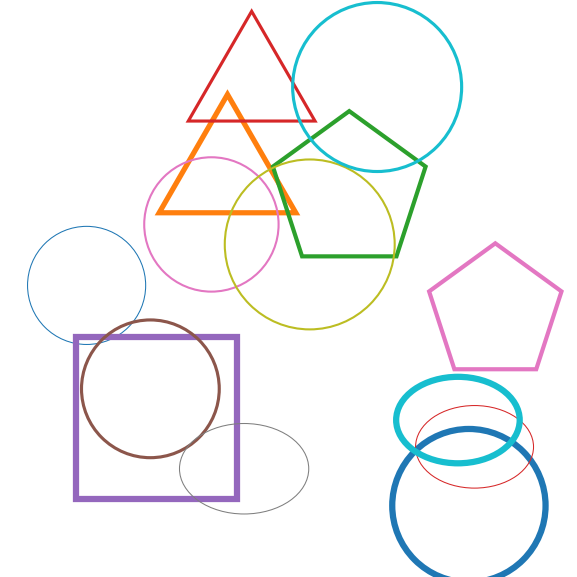[{"shape": "circle", "thickness": 3, "radius": 0.66, "center": [0.812, 0.124]}, {"shape": "circle", "thickness": 0.5, "radius": 0.51, "center": [0.15, 0.505]}, {"shape": "triangle", "thickness": 2.5, "radius": 0.68, "center": [0.394, 0.699]}, {"shape": "pentagon", "thickness": 2, "radius": 0.7, "center": [0.605, 0.668]}, {"shape": "oval", "thickness": 0.5, "radius": 0.51, "center": [0.822, 0.225]}, {"shape": "triangle", "thickness": 1.5, "radius": 0.63, "center": [0.436, 0.853]}, {"shape": "square", "thickness": 3, "radius": 0.7, "center": [0.271, 0.276]}, {"shape": "circle", "thickness": 1.5, "radius": 0.6, "center": [0.26, 0.326]}, {"shape": "circle", "thickness": 1, "radius": 0.58, "center": [0.366, 0.61]}, {"shape": "pentagon", "thickness": 2, "radius": 0.6, "center": [0.858, 0.457]}, {"shape": "oval", "thickness": 0.5, "radius": 0.56, "center": [0.423, 0.187]}, {"shape": "circle", "thickness": 1, "radius": 0.74, "center": [0.536, 0.576]}, {"shape": "circle", "thickness": 1.5, "radius": 0.73, "center": [0.653, 0.848]}, {"shape": "oval", "thickness": 3, "radius": 0.53, "center": [0.793, 0.272]}]